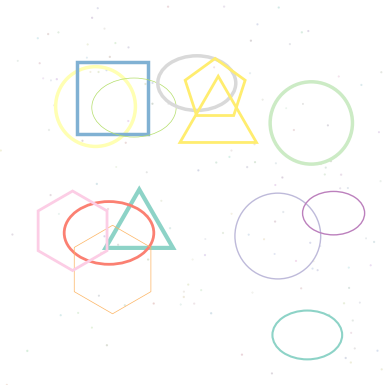[{"shape": "oval", "thickness": 1.5, "radius": 0.45, "center": [0.798, 0.13]}, {"shape": "triangle", "thickness": 3, "radius": 0.51, "center": [0.362, 0.407]}, {"shape": "circle", "thickness": 2.5, "radius": 0.52, "center": [0.248, 0.723]}, {"shape": "circle", "thickness": 1, "radius": 0.56, "center": [0.722, 0.387]}, {"shape": "oval", "thickness": 2, "radius": 0.58, "center": [0.283, 0.395]}, {"shape": "square", "thickness": 2.5, "radius": 0.46, "center": [0.292, 0.745]}, {"shape": "hexagon", "thickness": 0.5, "radius": 0.57, "center": [0.292, 0.3]}, {"shape": "oval", "thickness": 0.5, "radius": 0.55, "center": [0.348, 0.721]}, {"shape": "hexagon", "thickness": 2, "radius": 0.52, "center": [0.189, 0.401]}, {"shape": "oval", "thickness": 2.5, "radius": 0.51, "center": [0.511, 0.784]}, {"shape": "oval", "thickness": 1, "radius": 0.4, "center": [0.866, 0.446]}, {"shape": "circle", "thickness": 2.5, "radius": 0.53, "center": [0.809, 0.681]}, {"shape": "pentagon", "thickness": 2, "radius": 0.41, "center": [0.559, 0.766]}, {"shape": "triangle", "thickness": 2, "radius": 0.57, "center": [0.567, 0.687]}]